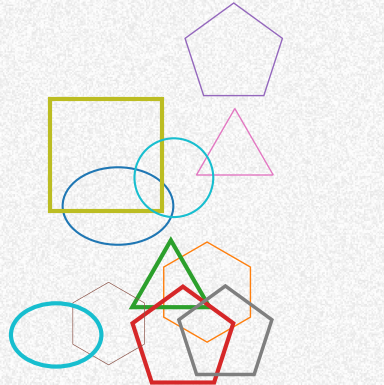[{"shape": "oval", "thickness": 1.5, "radius": 0.72, "center": [0.306, 0.465]}, {"shape": "hexagon", "thickness": 1, "radius": 0.65, "center": [0.538, 0.241]}, {"shape": "triangle", "thickness": 3, "radius": 0.58, "center": [0.444, 0.26]}, {"shape": "pentagon", "thickness": 3, "radius": 0.69, "center": [0.475, 0.118]}, {"shape": "pentagon", "thickness": 1, "radius": 0.66, "center": [0.607, 0.859]}, {"shape": "hexagon", "thickness": 0.5, "radius": 0.54, "center": [0.282, 0.16]}, {"shape": "triangle", "thickness": 1, "radius": 0.58, "center": [0.61, 0.603]}, {"shape": "pentagon", "thickness": 2.5, "radius": 0.64, "center": [0.585, 0.13]}, {"shape": "square", "thickness": 3, "radius": 0.73, "center": [0.275, 0.597]}, {"shape": "circle", "thickness": 1.5, "radius": 0.51, "center": [0.452, 0.538]}, {"shape": "oval", "thickness": 3, "radius": 0.59, "center": [0.146, 0.13]}]